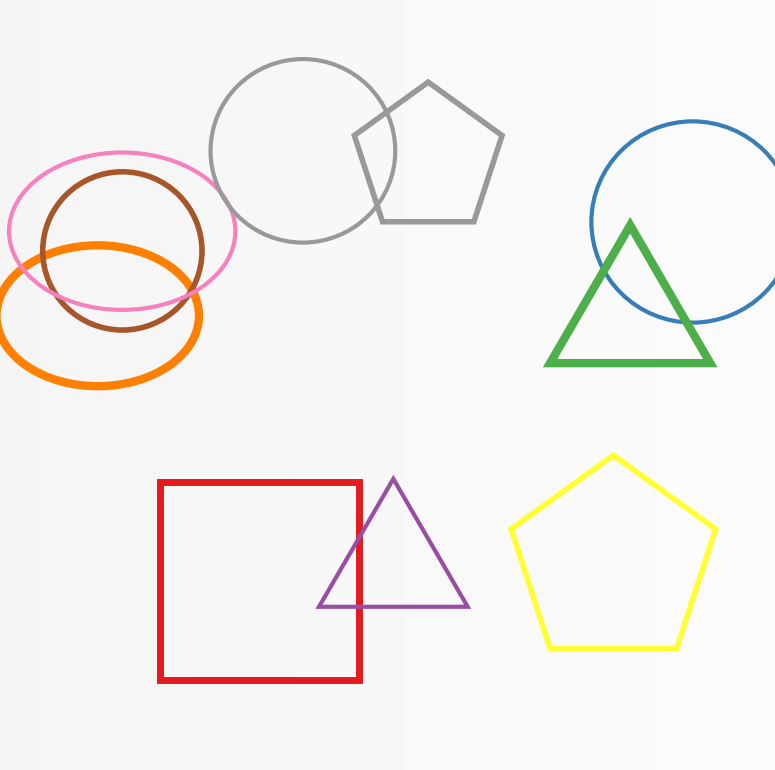[{"shape": "square", "thickness": 2.5, "radius": 0.64, "center": [0.335, 0.245]}, {"shape": "circle", "thickness": 1.5, "radius": 0.65, "center": [0.894, 0.712]}, {"shape": "triangle", "thickness": 3, "radius": 0.6, "center": [0.813, 0.588]}, {"shape": "triangle", "thickness": 1.5, "radius": 0.55, "center": [0.508, 0.267]}, {"shape": "oval", "thickness": 3, "radius": 0.65, "center": [0.126, 0.59]}, {"shape": "pentagon", "thickness": 2, "radius": 0.69, "center": [0.792, 0.27]}, {"shape": "circle", "thickness": 2, "radius": 0.51, "center": [0.158, 0.674]}, {"shape": "oval", "thickness": 1.5, "radius": 0.73, "center": [0.158, 0.7]}, {"shape": "pentagon", "thickness": 2, "radius": 0.5, "center": [0.553, 0.793]}, {"shape": "circle", "thickness": 1.5, "radius": 0.6, "center": [0.391, 0.804]}]